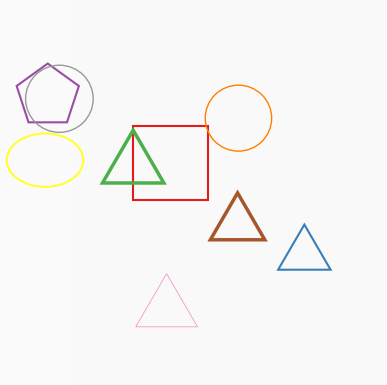[{"shape": "square", "thickness": 1.5, "radius": 0.48, "center": [0.44, 0.577]}, {"shape": "triangle", "thickness": 1.5, "radius": 0.39, "center": [0.785, 0.339]}, {"shape": "triangle", "thickness": 2.5, "radius": 0.46, "center": [0.344, 0.57]}, {"shape": "pentagon", "thickness": 1.5, "radius": 0.42, "center": [0.123, 0.751]}, {"shape": "circle", "thickness": 1, "radius": 0.43, "center": [0.615, 0.693]}, {"shape": "oval", "thickness": 1.5, "radius": 0.49, "center": [0.116, 0.584]}, {"shape": "triangle", "thickness": 2.5, "radius": 0.41, "center": [0.613, 0.418]}, {"shape": "triangle", "thickness": 0.5, "radius": 0.46, "center": [0.43, 0.197]}, {"shape": "circle", "thickness": 1, "radius": 0.44, "center": [0.153, 0.743]}]